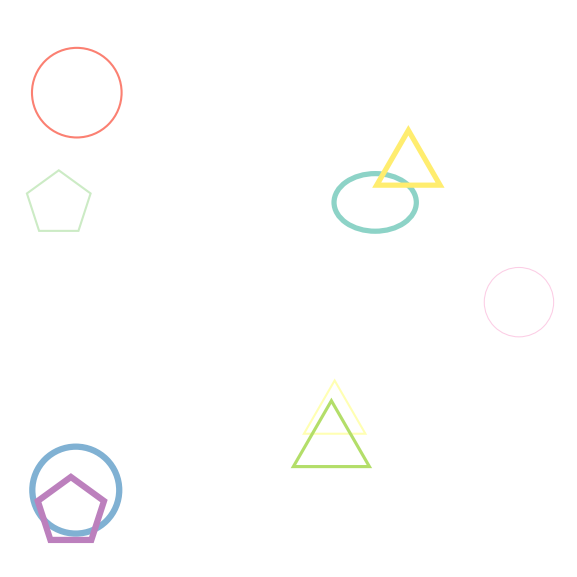[{"shape": "oval", "thickness": 2.5, "radius": 0.36, "center": [0.65, 0.649]}, {"shape": "triangle", "thickness": 1, "radius": 0.31, "center": [0.579, 0.279]}, {"shape": "circle", "thickness": 1, "radius": 0.39, "center": [0.133, 0.839]}, {"shape": "circle", "thickness": 3, "radius": 0.38, "center": [0.131, 0.15]}, {"shape": "triangle", "thickness": 1.5, "radius": 0.38, "center": [0.574, 0.229]}, {"shape": "circle", "thickness": 0.5, "radius": 0.3, "center": [0.899, 0.476]}, {"shape": "pentagon", "thickness": 3, "radius": 0.3, "center": [0.123, 0.113]}, {"shape": "pentagon", "thickness": 1, "radius": 0.29, "center": [0.102, 0.646]}, {"shape": "triangle", "thickness": 2.5, "radius": 0.32, "center": [0.707, 0.71]}]